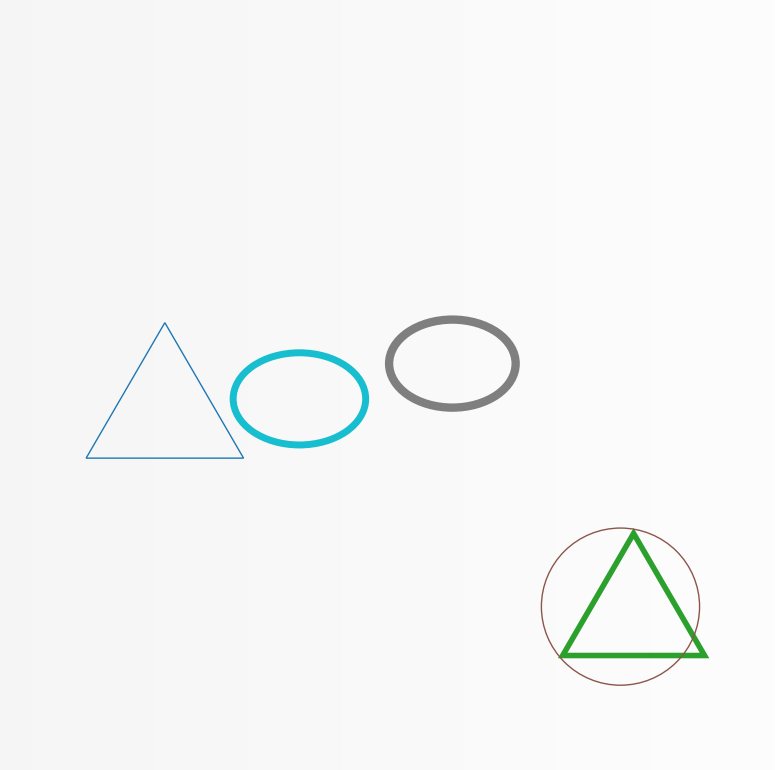[{"shape": "triangle", "thickness": 0.5, "radius": 0.59, "center": [0.213, 0.464]}, {"shape": "triangle", "thickness": 2, "radius": 0.53, "center": [0.818, 0.202]}, {"shape": "circle", "thickness": 0.5, "radius": 0.51, "center": [0.801, 0.212]}, {"shape": "oval", "thickness": 3, "radius": 0.41, "center": [0.584, 0.528]}, {"shape": "oval", "thickness": 2.5, "radius": 0.43, "center": [0.386, 0.482]}]